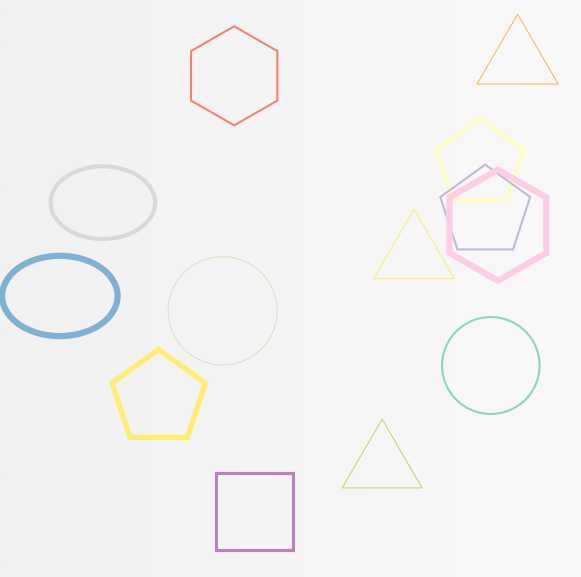[{"shape": "circle", "thickness": 1, "radius": 0.42, "center": [0.844, 0.366]}, {"shape": "pentagon", "thickness": 1.5, "radius": 0.39, "center": [0.826, 0.716]}, {"shape": "pentagon", "thickness": 1, "radius": 0.41, "center": [0.835, 0.633]}, {"shape": "hexagon", "thickness": 1, "radius": 0.43, "center": [0.403, 0.868]}, {"shape": "oval", "thickness": 3, "radius": 0.5, "center": [0.103, 0.487]}, {"shape": "triangle", "thickness": 0.5, "radius": 0.4, "center": [0.891, 0.894]}, {"shape": "triangle", "thickness": 0.5, "radius": 0.4, "center": [0.657, 0.194]}, {"shape": "hexagon", "thickness": 3, "radius": 0.48, "center": [0.857, 0.609]}, {"shape": "oval", "thickness": 2, "radius": 0.45, "center": [0.177, 0.648]}, {"shape": "square", "thickness": 1.5, "radius": 0.33, "center": [0.438, 0.114]}, {"shape": "circle", "thickness": 0.5, "radius": 0.47, "center": [0.383, 0.461]}, {"shape": "pentagon", "thickness": 2.5, "radius": 0.42, "center": [0.273, 0.31]}, {"shape": "triangle", "thickness": 0.5, "radius": 0.4, "center": [0.712, 0.557]}]